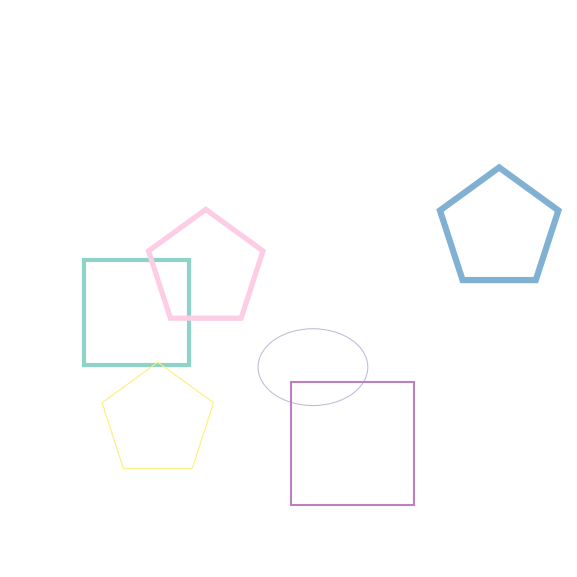[{"shape": "square", "thickness": 2, "radius": 0.45, "center": [0.237, 0.458]}, {"shape": "oval", "thickness": 0.5, "radius": 0.47, "center": [0.542, 0.363]}, {"shape": "pentagon", "thickness": 3, "radius": 0.54, "center": [0.864, 0.601]}, {"shape": "pentagon", "thickness": 2.5, "radius": 0.52, "center": [0.356, 0.532]}, {"shape": "square", "thickness": 1, "radius": 0.53, "center": [0.611, 0.231]}, {"shape": "pentagon", "thickness": 0.5, "radius": 0.51, "center": [0.273, 0.27]}]